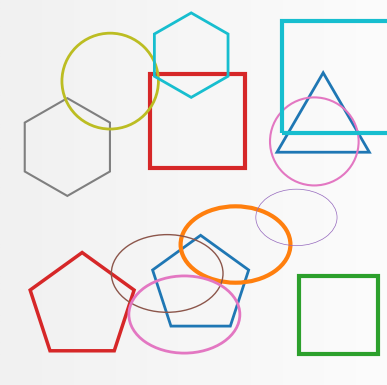[{"shape": "pentagon", "thickness": 2, "radius": 0.65, "center": [0.518, 0.258]}, {"shape": "triangle", "thickness": 2, "radius": 0.69, "center": [0.834, 0.673]}, {"shape": "oval", "thickness": 3, "radius": 0.71, "center": [0.608, 0.365]}, {"shape": "square", "thickness": 3, "radius": 0.51, "center": [0.874, 0.181]}, {"shape": "pentagon", "thickness": 2.5, "radius": 0.71, "center": [0.212, 0.203]}, {"shape": "square", "thickness": 3, "radius": 0.61, "center": [0.51, 0.686]}, {"shape": "oval", "thickness": 0.5, "radius": 0.52, "center": [0.765, 0.435]}, {"shape": "oval", "thickness": 1, "radius": 0.72, "center": [0.431, 0.29]}, {"shape": "oval", "thickness": 2, "radius": 0.72, "center": [0.476, 0.183]}, {"shape": "circle", "thickness": 1.5, "radius": 0.57, "center": [0.811, 0.633]}, {"shape": "hexagon", "thickness": 1.5, "radius": 0.63, "center": [0.174, 0.618]}, {"shape": "circle", "thickness": 2, "radius": 0.62, "center": [0.284, 0.789]}, {"shape": "square", "thickness": 3, "radius": 0.73, "center": [0.874, 0.8]}, {"shape": "hexagon", "thickness": 2, "radius": 0.55, "center": [0.493, 0.857]}]